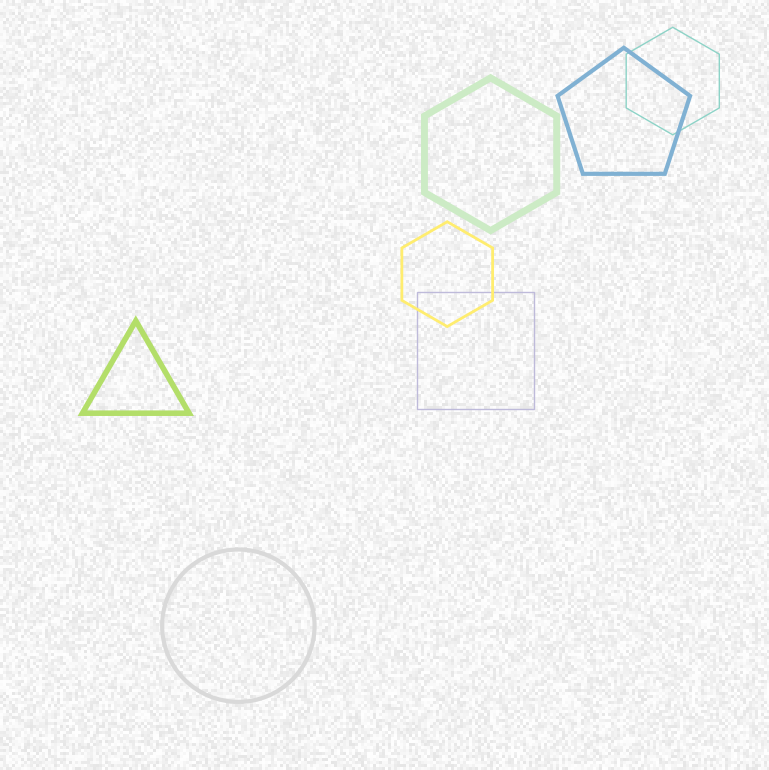[{"shape": "hexagon", "thickness": 0.5, "radius": 0.35, "center": [0.874, 0.895]}, {"shape": "square", "thickness": 0.5, "radius": 0.38, "center": [0.617, 0.545]}, {"shape": "pentagon", "thickness": 1.5, "radius": 0.45, "center": [0.81, 0.847]}, {"shape": "triangle", "thickness": 2, "radius": 0.4, "center": [0.176, 0.503]}, {"shape": "circle", "thickness": 1.5, "radius": 0.49, "center": [0.31, 0.187]}, {"shape": "hexagon", "thickness": 2.5, "radius": 0.5, "center": [0.637, 0.8]}, {"shape": "hexagon", "thickness": 1, "radius": 0.34, "center": [0.581, 0.644]}]